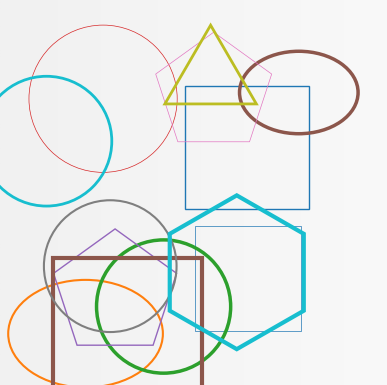[{"shape": "square", "thickness": 1, "radius": 0.8, "center": [0.638, 0.617]}, {"shape": "square", "thickness": 0.5, "radius": 0.69, "center": [0.641, 0.277]}, {"shape": "oval", "thickness": 1.5, "radius": 1.0, "center": [0.221, 0.133]}, {"shape": "circle", "thickness": 2.5, "radius": 0.87, "center": [0.422, 0.204]}, {"shape": "circle", "thickness": 0.5, "radius": 0.96, "center": [0.266, 0.744]}, {"shape": "pentagon", "thickness": 1, "radius": 0.83, "center": [0.297, 0.238]}, {"shape": "square", "thickness": 3, "radius": 0.96, "center": [0.328, 0.136]}, {"shape": "oval", "thickness": 2.5, "radius": 0.76, "center": [0.771, 0.76]}, {"shape": "pentagon", "thickness": 0.5, "radius": 0.79, "center": [0.551, 0.759]}, {"shape": "circle", "thickness": 1.5, "radius": 0.86, "center": [0.284, 0.309]}, {"shape": "triangle", "thickness": 2, "radius": 0.68, "center": [0.544, 0.798]}, {"shape": "circle", "thickness": 2, "radius": 0.84, "center": [0.12, 0.633]}, {"shape": "hexagon", "thickness": 3, "radius": 1.0, "center": [0.611, 0.293]}]